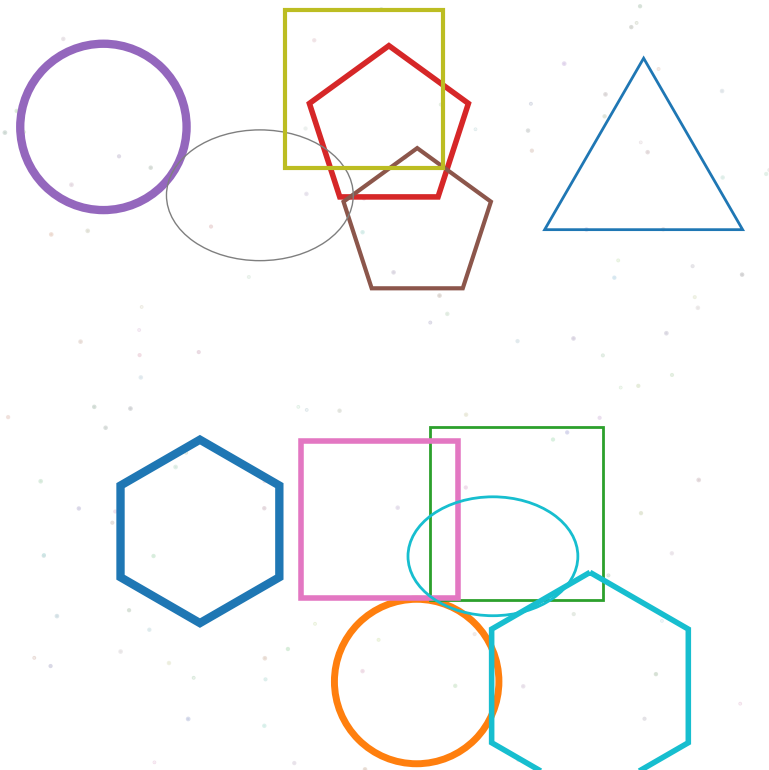[{"shape": "triangle", "thickness": 1, "radius": 0.74, "center": [0.836, 0.776]}, {"shape": "hexagon", "thickness": 3, "radius": 0.6, "center": [0.26, 0.31]}, {"shape": "circle", "thickness": 2.5, "radius": 0.53, "center": [0.541, 0.115]}, {"shape": "square", "thickness": 1, "radius": 0.56, "center": [0.67, 0.333]}, {"shape": "pentagon", "thickness": 2, "radius": 0.54, "center": [0.505, 0.832]}, {"shape": "circle", "thickness": 3, "radius": 0.54, "center": [0.134, 0.835]}, {"shape": "pentagon", "thickness": 1.5, "radius": 0.5, "center": [0.542, 0.707]}, {"shape": "square", "thickness": 2, "radius": 0.51, "center": [0.493, 0.325]}, {"shape": "oval", "thickness": 0.5, "radius": 0.61, "center": [0.337, 0.746]}, {"shape": "square", "thickness": 1.5, "radius": 0.51, "center": [0.472, 0.885]}, {"shape": "hexagon", "thickness": 2, "radius": 0.74, "center": [0.766, 0.109]}, {"shape": "oval", "thickness": 1, "radius": 0.55, "center": [0.64, 0.278]}]